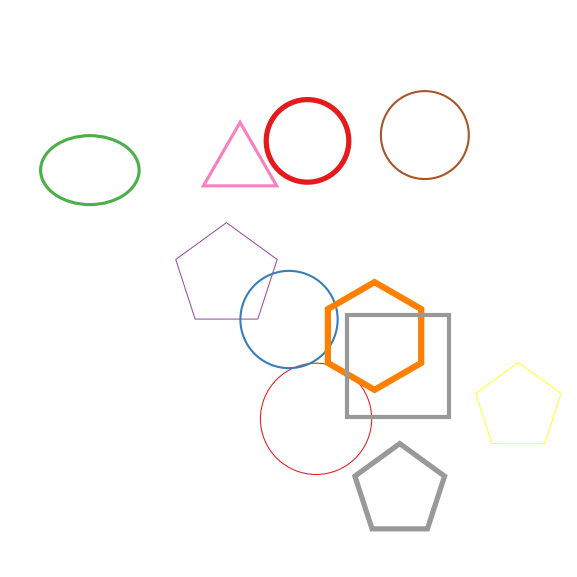[{"shape": "circle", "thickness": 2.5, "radius": 0.36, "center": [0.532, 0.755]}, {"shape": "circle", "thickness": 0.5, "radius": 0.48, "center": [0.547, 0.274]}, {"shape": "circle", "thickness": 1, "radius": 0.42, "center": [0.5, 0.446]}, {"shape": "oval", "thickness": 1.5, "radius": 0.43, "center": [0.156, 0.705]}, {"shape": "pentagon", "thickness": 0.5, "radius": 0.46, "center": [0.392, 0.521]}, {"shape": "hexagon", "thickness": 3, "radius": 0.47, "center": [0.649, 0.417]}, {"shape": "pentagon", "thickness": 0.5, "radius": 0.39, "center": [0.898, 0.294]}, {"shape": "circle", "thickness": 1, "radius": 0.38, "center": [0.736, 0.765]}, {"shape": "triangle", "thickness": 1.5, "radius": 0.37, "center": [0.416, 0.714]}, {"shape": "pentagon", "thickness": 2.5, "radius": 0.41, "center": [0.692, 0.149]}, {"shape": "square", "thickness": 2, "radius": 0.44, "center": [0.689, 0.366]}]